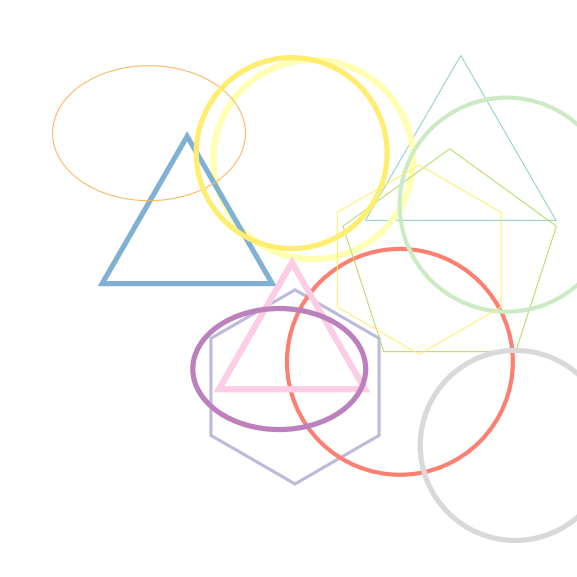[{"shape": "triangle", "thickness": 0.5, "radius": 0.95, "center": [0.798, 0.713]}, {"shape": "circle", "thickness": 3, "radius": 0.86, "center": [0.542, 0.723]}, {"shape": "hexagon", "thickness": 1.5, "radius": 0.84, "center": [0.511, 0.329]}, {"shape": "circle", "thickness": 2, "radius": 0.98, "center": [0.692, 0.373]}, {"shape": "triangle", "thickness": 2.5, "radius": 0.85, "center": [0.324, 0.593]}, {"shape": "oval", "thickness": 0.5, "radius": 0.84, "center": [0.258, 0.769]}, {"shape": "pentagon", "thickness": 0.5, "radius": 0.97, "center": [0.779, 0.547]}, {"shape": "triangle", "thickness": 3, "radius": 0.73, "center": [0.506, 0.398]}, {"shape": "circle", "thickness": 2.5, "radius": 0.82, "center": [0.892, 0.228]}, {"shape": "oval", "thickness": 2.5, "radius": 0.75, "center": [0.484, 0.36]}, {"shape": "circle", "thickness": 2, "radius": 0.93, "center": [0.877, 0.645]}, {"shape": "circle", "thickness": 2.5, "radius": 0.83, "center": [0.505, 0.734]}, {"shape": "hexagon", "thickness": 0.5, "radius": 0.82, "center": [0.726, 0.549]}]